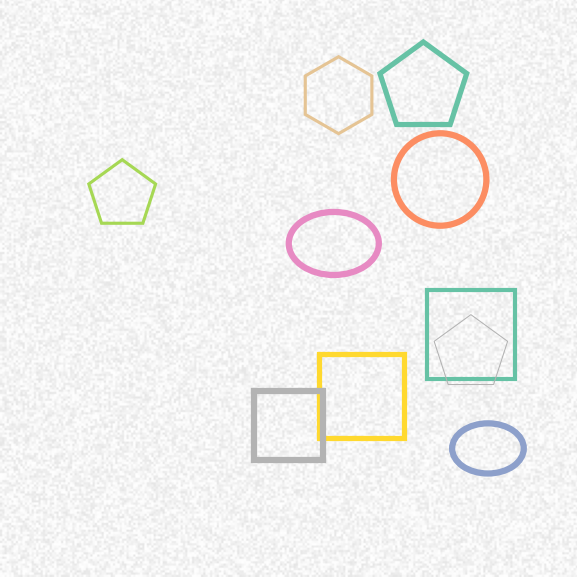[{"shape": "square", "thickness": 2, "radius": 0.38, "center": [0.816, 0.42]}, {"shape": "pentagon", "thickness": 2.5, "radius": 0.39, "center": [0.733, 0.847]}, {"shape": "circle", "thickness": 3, "radius": 0.4, "center": [0.762, 0.688]}, {"shape": "oval", "thickness": 3, "radius": 0.31, "center": [0.845, 0.223]}, {"shape": "oval", "thickness": 3, "radius": 0.39, "center": [0.578, 0.578]}, {"shape": "pentagon", "thickness": 1.5, "radius": 0.3, "center": [0.212, 0.662]}, {"shape": "square", "thickness": 2.5, "radius": 0.37, "center": [0.627, 0.313]}, {"shape": "hexagon", "thickness": 1.5, "radius": 0.33, "center": [0.586, 0.834]}, {"shape": "square", "thickness": 3, "radius": 0.3, "center": [0.5, 0.263]}, {"shape": "pentagon", "thickness": 0.5, "radius": 0.33, "center": [0.815, 0.387]}]